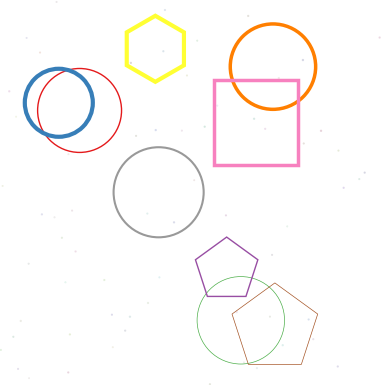[{"shape": "circle", "thickness": 1, "radius": 0.55, "center": [0.207, 0.713]}, {"shape": "circle", "thickness": 3, "radius": 0.44, "center": [0.153, 0.733]}, {"shape": "circle", "thickness": 0.5, "radius": 0.57, "center": [0.626, 0.168]}, {"shape": "pentagon", "thickness": 1, "radius": 0.43, "center": [0.589, 0.299]}, {"shape": "circle", "thickness": 2.5, "radius": 0.55, "center": [0.709, 0.827]}, {"shape": "hexagon", "thickness": 3, "radius": 0.43, "center": [0.404, 0.873]}, {"shape": "pentagon", "thickness": 0.5, "radius": 0.59, "center": [0.714, 0.148]}, {"shape": "square", "thickness": 2.5, "radius": 0.55, "center": [0.665, 0.682]}, {"shape": "circle", "thickness": 1.5, "radius": 0.58, "center": [0.412, 0.501]}]